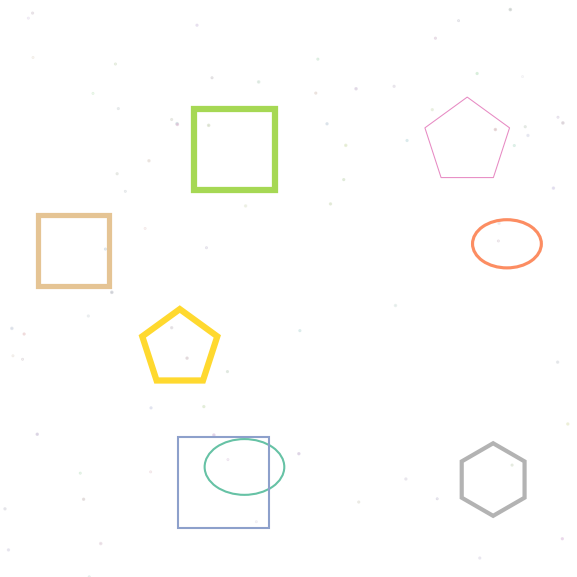[{"shape": "oval", "thickness": 1, "radius": 0.34, "center": [0.423, 0.191]}, {"shape": "oval", "thickness": 1.5, "radius": 0.3, "center": [0.878, 0.577]}, {"shape": "square", "thickness": 1, "radius": 0.39, "center": [0.387, 0.163]}, {"shape": "pentagon", "thickness": 0.5, "radius": 0.39, "center": [0.809, 0.754]}, {"shape": "square", "thickness": 3, "radius": 0.35, "center": [0.406, 0.74]}, {"shape": "pentagon", "thickness": 3, "radius": 0.34, "center": [0.311, 0.396]}, {"shape": "square", "thickness": 2.5, "radius": 0.31, "center": [0.128, 0.565]}, {"shape": "hexagon", "thickness": 2, "radius": 0.31, "center": [0.854, 0.169]}]